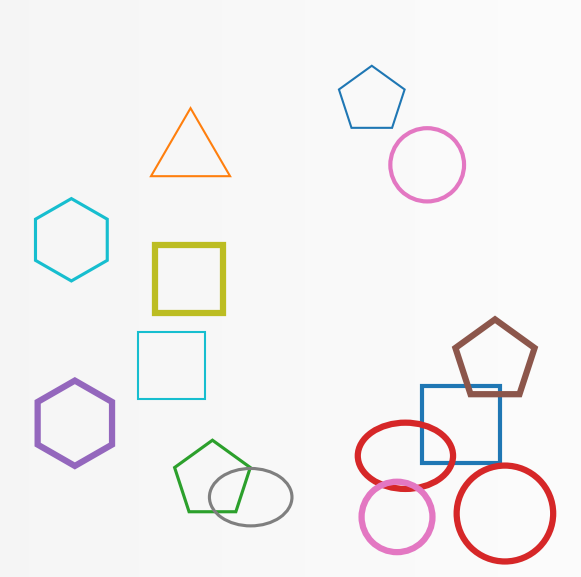[{"shape": "square", "thickness": 2, "radius": 0.33, "center": [0.793, 0.264]}, {"shape": "pentagon", "thickness": 1, "radius": 0.3, "center": [0.64, 0.826]}, {"shape": "triangle", "thickness": 1, "radius": 0.39, "center": [0.328, 0.733]}, {"shape": "pentagon", "thickness": 1.5, "radius": 0.34, "center": [0.366, 0.168]}, {"shape": "oval", "thickness": 3, "radius": 0.41, "center": [0.698, 0.21]}, {"shape": "circle", "thickness": 3, "radius": 0.42, "center": [0.869, 0.11]}, {"shape": "hexagon", "thickness": 3, "radius": 0.37, "center": [0.129, 0.266]}, {"shape": "pentagon", "thickness": 3, "radius": 0.36, "center": [0.852, 0.374]}, {"shape": "circle", "thickness": 2, "radius": 0.32, "center": [0.735, 0.714]}, {"shape": "circle", "thickness": 3, "radius": 0.3, "center": [0.683, 0.104]}, {"shape": "oval", "thickness": 1.5, "radius": 0.36, "center": [0.431, 0.138]}, {"shape": "square", "thickness": 3, "radius": 0.29, "center": [0.325, 0.516]}, {"shape": "hexagon", "thickness": 1.5, "radius": 0.36, "center": [0.123, 0.584]}, {"shape": "square", "thickness": 1, "radius": 0.29, "center": [0.295, 0.366]}]